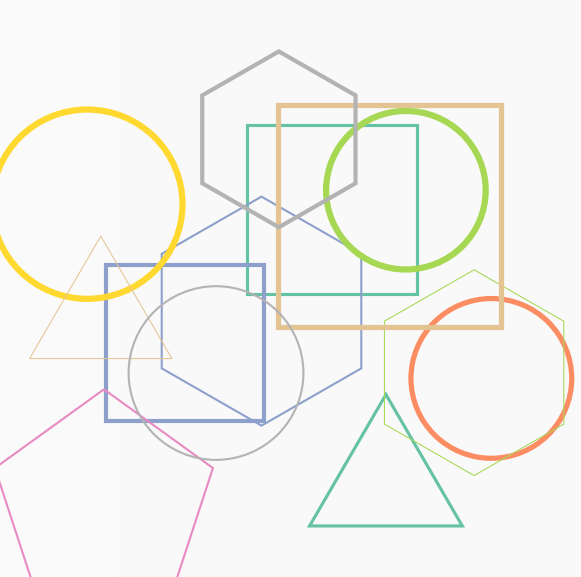[{"shape": "square", "thickness": 1.5, "radius": 0.73, "center": [0.572, 0.637]}, {"shape": "triangle", "thickness": 1.5, "radius": 0.76, "center": [0.664, 0.164]}, {"shape": "circle", "thickness": 2.5, "radius": 0.69, "center": [0.845, 0.344]}, {"shape": "hexagon", "thickness": 1, "radius": 0.99, "center": [0.45, 0.46]}, {"shape": "square", "thickness": 2, "radius": 0.68, "center": [0.318, 0.406]}, {"shape": "pentagon", "thickness": 1, "radius": 0.99, "center": [0.179, 0.128]}, {"shape": "hexagon", "thickness": 0.5, "radius": 0.89, "center": [0.816, 0.354]}, {"shape": "circle", "thickness": 3, "radius": 0.69, "center": [0.698, 0.67]}, {"shape": "circle", "thickness": 3, "radius": 0.82, "center": [0.15, 0.646]}, {"shape": "square", "thickness": 2.5, "radius": 0.96, "center": [0.67, 0.626]}, {"shape": "triangle", "thickness": 0.5, "radius": 0.71, "center": [0.173, 0.449]}, {"shape": "circle", "thickness": 1, "radius": 0.75, "center": [0.372, 0.353]}, {"shape": "hexagon", "thickness": 2, "radius": 0.76, "center": [0.48, 0.758]}]